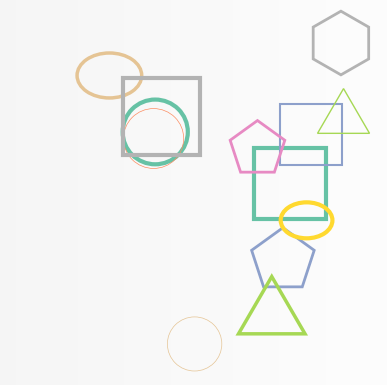[{"shape": "circle", "thickness": 3, "radius": 0.42, "center": [0.401, 0.657]}, {"shape": "square", "thickness": 3, "radius": 0.46, "center": [0.748, 0.523]}, {"shape": "circle", "thickness": 0.5, "radius": 0.39, "center": [0.396, 0.64]}, {"shape": "pentagon", "thickness": 2, "radius": 0.42, "center": [0.73, 0.324]}, {"shape": "square", "thickness": 1.5, "radius": 0.4, "center": [0.803, 0.651]}, {"shape": "pentagon", "thickness": 2, "radius": 0.37, "center": [0.664, 0.613]}, {"shape": "triangle", "thickness": 2.5, "radius": 0.5, "center": [0.701, 0.182]}, {"shape": "triangle", "thickness": 1, "radius": 0.39, "center": [0.887, 0.692]}, {"shape": "oval", "thickness": 3, "radius": 0.33, "center": [0.791, 0.428]}, {"shape": "oval", "thickness": 2.5, "radius": 0.42, "center": [0.282, 0.804]}, {"shape": "circle", "thickness": 0.5, "radius": 0.35, "center": [0.502, 0.107]}, {"shape": "square", "thickness": 3, "radius": 0.5, "center": [0.417, 0.697]}, {"shape": "hexagon", "thickness": 2, "radius": 0.41, "center": [0.88, 0.888]}]